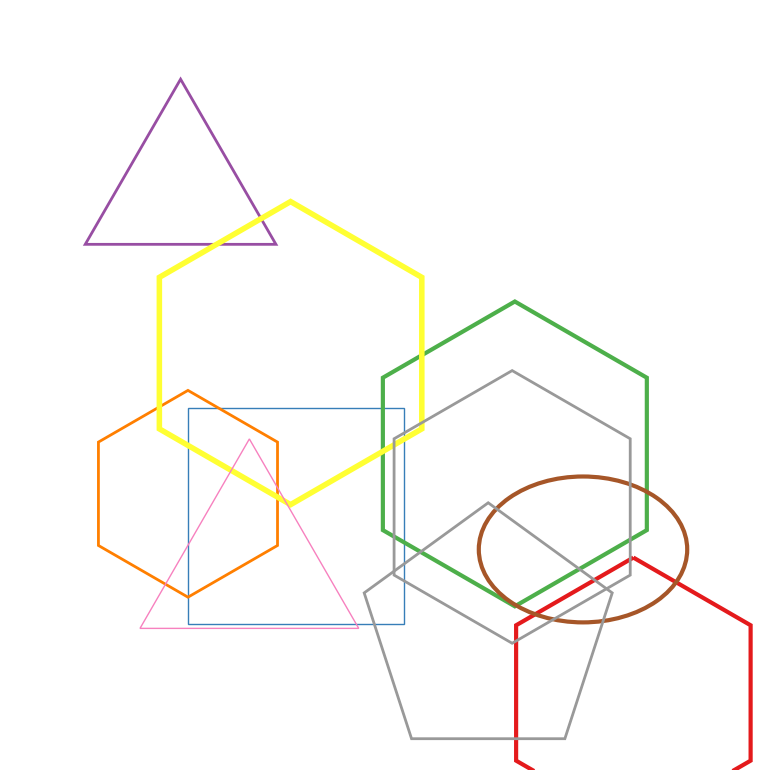[{"shape": "hexagon", "thickness": 1.5, "radius": 0.88, "center": [0.823, 0.1]}, {"shape": "square", "thickness": 0.5, "radius": 0.7, "center": [0.384, 0.33]}, {"shape": "hexagon", "thickness": 1.5, "radius": 0.99, "center": [0.669, 0.411]}, {"shape": "triangle", "thickness": 1, "radius": 0.71, "center": [0.235, 0.754]}, {"shape": "hexagon", "thickness": 1, "radius": 0.67, "center": [0.244, 0.359]}, {"shape": "hexagon", "thickness": 2, "radius": 0.98, "center": [0.377, 0.541]}, {"shape": "oval", "thickness": 1.5, "radius": 0.68, "center": [0.757, 0.286]}, {"shape": "triangle", "thickness": 0.5, "radius": 0.82, "center": [0.324, 0.266]}, {"shape": "pentagon", "thickness": 1, "radius": 0.85, "center": [0.634, 0.178]}, {"shape": "hexagon", "thickness": 1, "radius": 0.89, "center": [0.665, 0.342]}]